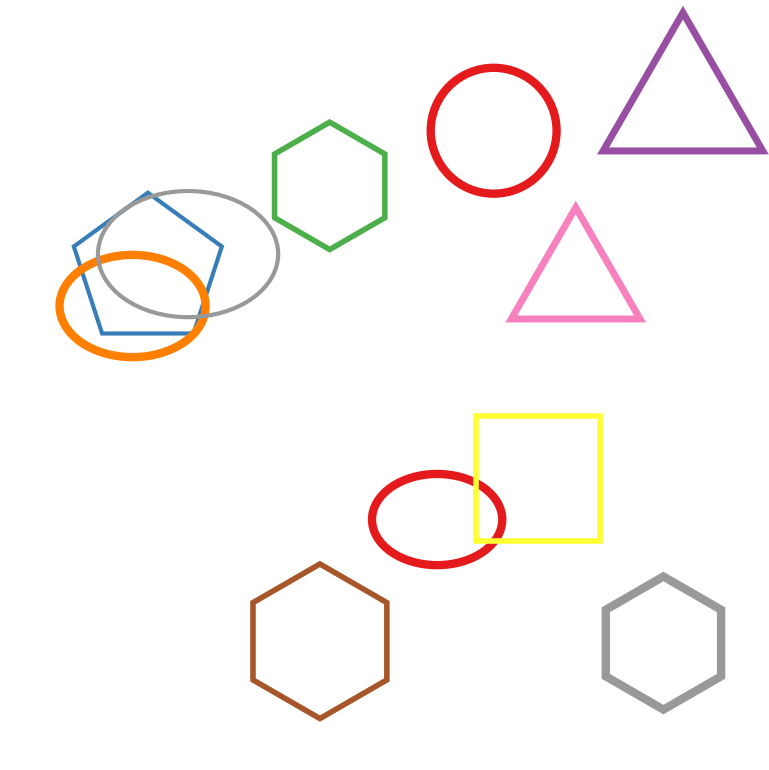[{"shape": "oval", "thickness": 3, "radius": 0.42, "center": [0.568, 0.325]}, {"shape": "circle", "thickness": 3, "radius": 0.41, "center": [0.641, 0.83]}, {"shape": "pentagon", "thickness": 1.5, "radius": 0.51, "center": [0.192, 0.649]}, {"shape": "hexagon", "thickness": 2, "radius": 0.41, "center": [0.428, 0.759]}, {"shape": "triangle", "thickness": 2.5, "radius": 0.6, "center": [0.887, 0.864]}, {"shape": "oval", "thickness": 3, "radius": 0.47, "center": [0.172, 0.603]}, {"shape": "square", "thickness": 2, "radius": 0.4, "center": [0.699, 0.379]}, {"shape": "hexagon", "thickness": 2, "radius": 0.5, "center": [0.415, 0.167]}, {"shape": "triangle", "thickness": 2.5, "radius": 0.48, "center": [0.748, 0.634]}, {"shape": "hexagon", "thickness": 3, "radius": 0.43, "center": [0.862, 0.165]}, {"shape": "oval", "thickness": 1.5, "radius": 0.59, "center": [0.244, 0.67]}]